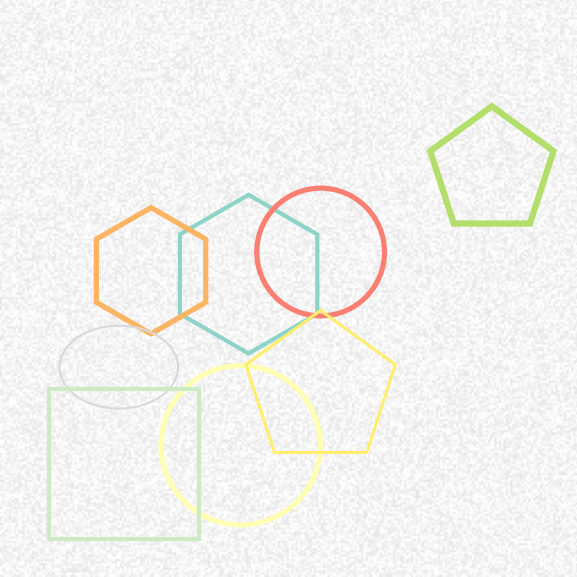[{"shape": "hexagon", "thickness": 2, "radius": 0.69, "center": [0.43, 0.524]}, {"shape": "circle", "thickness": 2.5, "radius": 0.69, "center": [0.417, 0.228]}, {"shape": "circle", "thickness": 2.5, "radius": 0.55, "center": [0.555, 0.563]}, {"shape": "hexagon", "thickness": 2.5, "radius": 0.55, "center": [0.262, 0.53]}, {"shape": "pentagon", "thickness": 3, "radius": 0.56, "center": [0.852, 0.703]}, {"shape": "oval", "thickness": 1, "radius": 0.51, "center": [0.206, 0.363]}, {"shape": "square", "thickness": 2, "radius": 0.65, "center": [0.214, 0.196]}, {"shape": "pentagon", "thickness": 1.5, "radius": 0.68, "center": [0.555, 0.326]}]